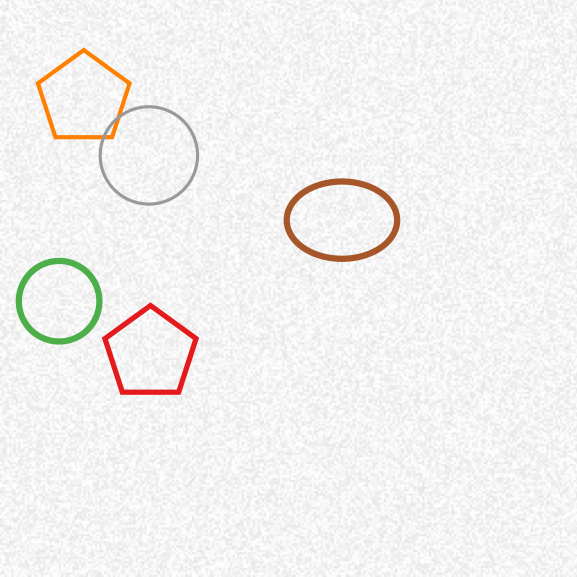[{"shape": "pentagon", "thickness": 2.5, "radius": 0.41, "center": [0.261, 0.387]}, {"shape": "circle", "thickness": 3, "radius": 0.35, "center": [0.102, 0.478]}, {"shape": "pentagon", "thickness": 2, "radius": 0.42, "center": [0.145, 0.829]}, {"shape": "oval", "thickness": 3, "radius": 0.48, "center": [0.592, 0.618]}, {"shape": "circle", "thickness": 1.5, "radius": 0.42, "center": [0.258, 0.73]}]